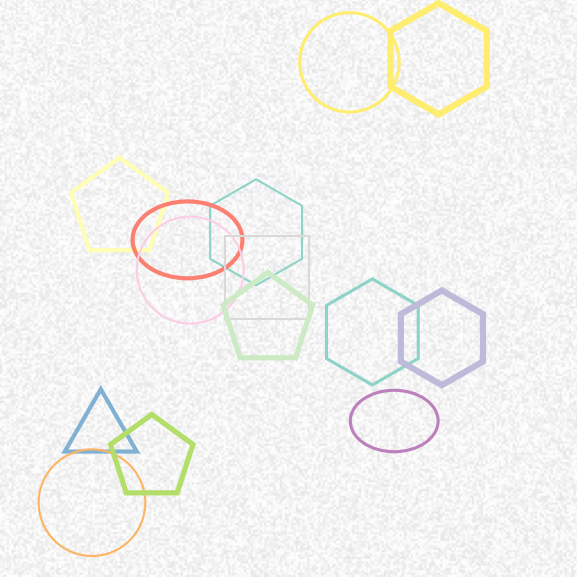[{"shape": "hexagon", "thickness": 1.5, "radius": 0.46, "center": [0.645, 0.424]}, {"shape": "hexagon", "thickness": 1, "radius": 0.46, "center": [0.443, 0.597]}, {"shape": "pentagon", "thickness": 2, "radius": 0.44, "center": [0.207, 0.638]}, {"shape": "hexagon", "thickness": 3, "radius": 0.41, "center": [0.765, 0.414]}, {"shape": "oval", "thickness": 2, "radius": 0.48, "center": [0.325, 0.584]}, {"shape": "triangle", "thickness": 2, "radius": 0.36, "center": [0.175, 0.253]}, {"shape": "circle", "thickness": 1, "radius": 0.46, "center": [0.159, 0.129]}, {"shape": "pentagon", "thickness": 2.5, "radius": 0.38, "center": [0.263, 0.206]}, {"shape": "circle", "thickness": 1, "radius": 0.46, "center": [0.329, 0.531]}, {"shape": "square", "thickness": 1, "radius": 0.36, "center": [0.462, 0.519]}, {"shape": "oval", "thickness": 1.5, "radius": 0.38, "center": [0.683, 0.27]}, {"shape": "pentagon", "thickness": 2.5, "radius": 0.41, "center": [0.464, 0.446]}, {"shape": "circle", "thickness": 1.5, "radius": 0.43, "center": [0.605, 0.891]}, {"shape": "hexagon", "thickness": 3, "radius": 0.48, "center": [0.76, 0.897]}]